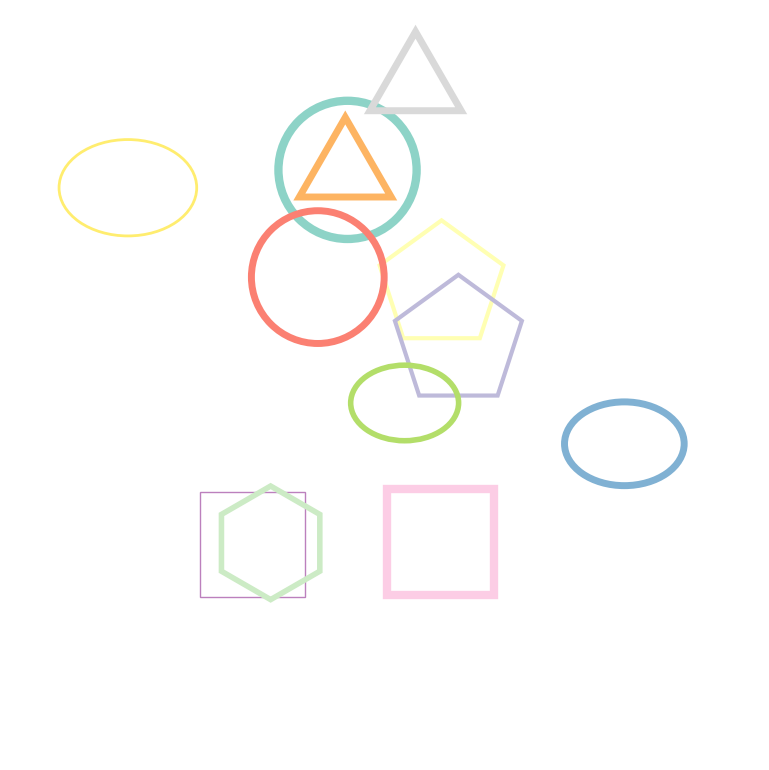[{"shape": "circle", "thickness": 3, "radius": 0.45, "center": [0.451, 0.779]}, {"shape": "pentagon", "thickness": 1.5, "radius": 0.42, "center": [0.573, 0.629]}, {"shape": "pentagon", "thickness": 1.5, "radius": 0.43, "center": [0.595, 0.556]}, {"shape": "circle", "thickness": 2.5, "radius": 0.43, "center": [0.413, 0.64]}, {"shape": "oval", "thickness": 2.5, "radius": 0.39, "center": [0.811, 0.424]}, {"shape": "triangle", "thickness": 2.5, "radius": 0.34, "center": [0.448, 0.779]}, {"shape": "oval", "thickness": 2, "radius": 0.35, "center": [0.526, 0.477]}, {"shape": "square", "thickness": 3, "radius": 0.35, "center": [0.572, 0.296]}, {"shape": "triangle", "thickness": 2.5, "radius": 0.34, "center": [0.54, 0.89]}, {"shape": "square", "thickness": 0.5, "radius": 0.34, "center": [0.328, 0.293]}, {"shape": "hexagon", "thickness": 2, "radius": 0.37, "center": [0.351, 0.295]}, {"shape": "oval", "thickness": 1, "radius": 0.45, "center": [0.166, 0.756]}]